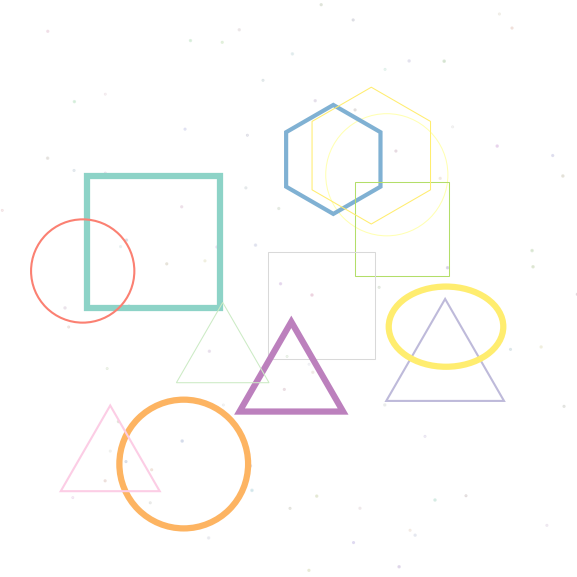[{"shape": "square", "thickness": 3, "radius": 0.57, "center": [0.266, 0.581]}, {"shape": "circle", "thickness": 0.5, "radius": 0.53, "center": [0.67, 0.697]}, {"shape": "triangle", "thickness": 1, "radius": 0.59, "center": [0.771, 0.364]}, {"shape": "circle", "thickness": 1, "radius": 0.45, "center": [0.143, 0.53]}, {"shape": "hexagon", "thickness": 2, "radius": 0.47, "center": [0.577, 0.723]}, {"shape": "circle", "thickness": 3, "radius": 0.56, "center": [0.318, 0.196]}, {"shape": "square", "thickness": 0.5, "radius": 0.41, "center": [0.696, 0.602]}, {"shape": "triangle", "thickness": 1, "radius": 0.49, "center": [0.191, 0.198]}, {"shape": "square", "thickness": 0.5, "radius": 0.46, "center": [0.556, 0.47]}, {"shape": "triangle", "thickness": 3, "radius": 0.52, "center": [0.504, 0.338]}, {"shape": "triangle", "thickness": 0.5, "radius": 0.46, "center": [0.386, 0.383]}, {"shape": "oval", "thickness": 3, "radius": 0.5, "center": [0.772, 0.433]}, {"shape": "hexagon", "thickness": 0.5, "radius": 0.59, "center": [0.643, 0.73]}]